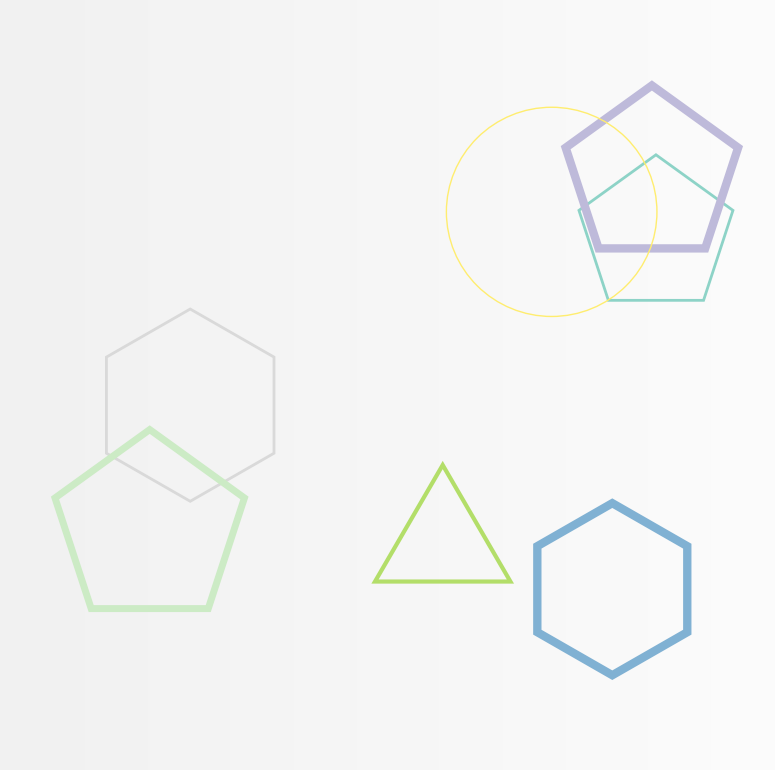[{"shape": "pentagon", "thickness": 1, "radius": 0.52, "center": [0.846, 0.694]}, {"shape": "pentagon", "thickness": 3, "radius": 0.58, "center": [0.841, 0.772]}, {"shape": "hexagon", "thickness": 3, "radius": 0.56, "center": [0.79, 0.235]}, {"shape": "triangle", "thickness": 1.5, "radius": 0.5, "center": [0.571, 0.295]}, {"shape": "hexagon", "thickness": 1, "radius": 0.62, "center": [0.245, 0.474]}, {"shape": "pentagon", "thickness": 2.5, "radius": 0.64, "center": [0.193, 0.314]}, {"shape": "circle", "thickness": 0.5, "radius": 0.68, "center": [0.712, 0.725]}]